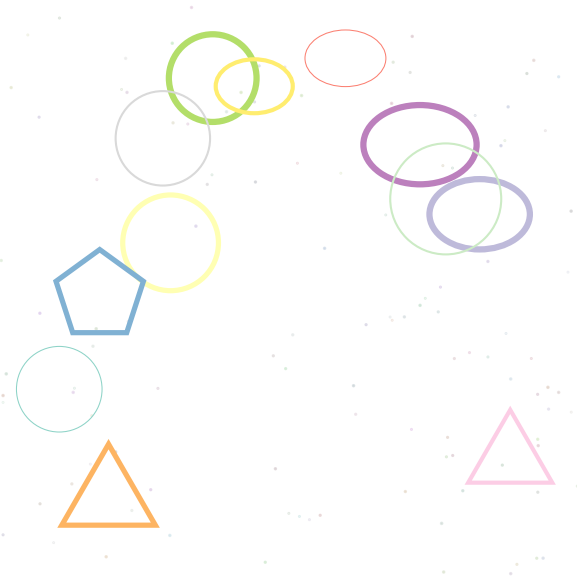[{"shape": "circle", "thickness": 0.5, "radius": 0.37, "center": [0.103, 0.325]}, {"shape": "circle", "thickness": 2.5, "radius": 0.41, "center": [0.295, 0.579]}, {"shape": "oval", "thickness": 3, "radius": 0.43, "center": [0.831, 0.628]}, {"shape": "oval", "thickness": 0.5, "radius": 0.35, "center": [0.598, 0.898]}, {"shape": "pentagon", "thickness": 2.5, "radius": 0.4, "center": [0.173, 0.487]}, {"shape": "triangle", "thickness": 2.5, "radius": 0.47, "center": [0.188, 0.136]}, {"shape": "circle", "thickness": 3, "radius": 0.38, "center": [0.368, 0.864]}, {"shape": "triangle", "thickness": 2, "radius": 0.42, "center": [0.883, 0.205]}, {"shape": "circle", "thickness": 1, "radius": 0.41, "center": [0.282, 0.76]}, {"shape": "oval", "thickness": 3, "radius": 0.49, "center": [0.727, 0.749]}, {"shape": "circle", "thickness": 1, "radius": 0.48, "center": [0.772, 0.655]}, {"shape": "oval", "thickness": 2, "radius": 0.33, "center": [0.44, 0.85]}]